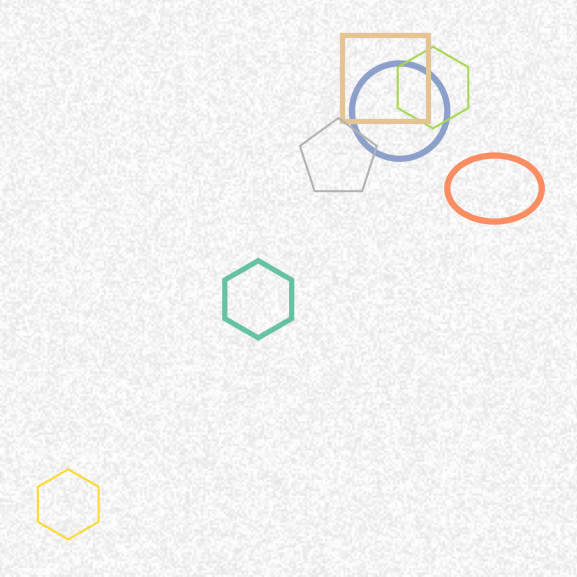[{"shape": "hexagon", "thickness": 2.5, "radius": 0.33, "center": [0.447, 0.481]}, {"shape": "oval", "thickness": 3, "radius": 0.41, "center": [0.856, 0.673]}, {"shape": "circle", "thickness": 3, "radius": 0.41, "center": [0.692, 0.807]}, {"shape": "hexagon", "thickness": 1, "radius": 0.35, "center": [0.75, 0.847]}, {"shape": "hexagon", "thickness": 1, "radius": 0.3, "center": [0.118, 0.126]}, {"shape": "square", "thickness": 2.5, "radius": 0.37, "center": [0.666, 0.864]}, {"shape": "pentagon", "thickness": 1, "radius": 0.35, "center": [0.586, 0.725]}]